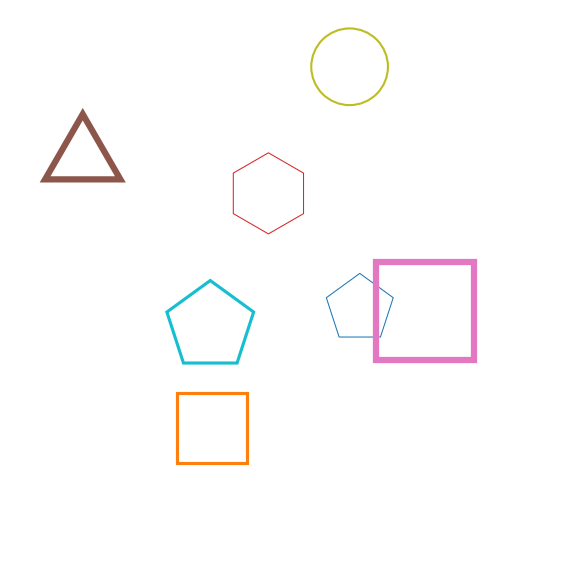[{"shape": "pentagon", "thickness": 0.5, "radius": 0.3, "center": [0.623, 0.465]}, {"shape": "square", "thickness": 1.5, "radius": 0.3, "center": [0.367, 0.257]}, {"shape": "hexagon", "thickness": 0.5, "radius": 0.35, "center": [0.465, 0.664]}, {"shape": "triangle", "thickness": 3, "radius": 0.38, "center": [0.143, 0.726]}, {"shape": "square", "thickness": 3, "radius": 0.43, "center": [0.736, 0.46]}, {"shape": "circle", "thickness": 1, "radius": 0.33, "center": [0.605, 0.884]}, {"shape": "pentagon", "thickness": 1.5, "radius": 0.39, "center": [0.364, 0.434]}]